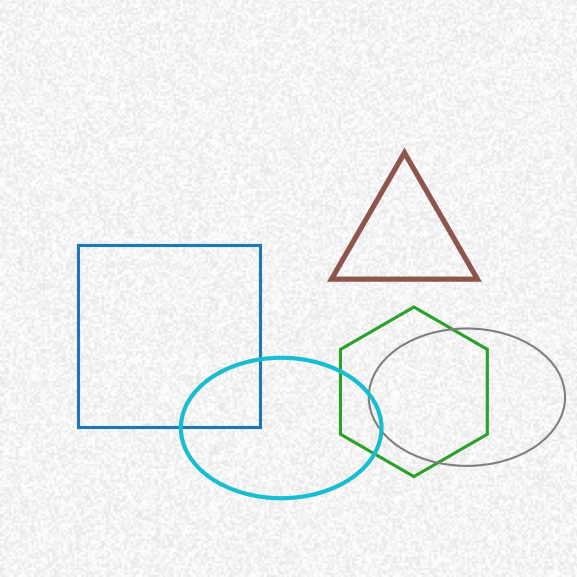[{"shape": "square", "thickness": 1.5, "radius": 0.79, "center": [0.292, 0.417]}, {"shape": "hexagon", "thickness": 1.5, "radius": 0.73, "center": [0.717, 0.321]}, {"shape": "triangle", "thickness": 2.5, "radius": 0.73, "center": [0.7, 0.589]}, {"shape": "oval", "thickness": 1, "radius": 0.85, "center": [0.809, 0.311]}, {"shape": "oval", "thickness": 2, "radius": 0.87, "center": [0.487, 0.258]}]